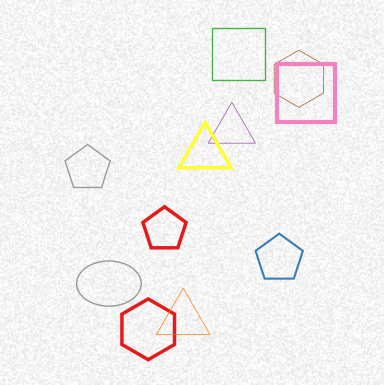[{"shape": "hexagon", "thickness": 2.5, "radius": 0.39, "center": [0.385, 0.145]}, {"shape": "pentagon", "thickness": 2.5, "radius": 0.29, "center": [0.427, 0.404]}, {"shape": "pentagon", "thickness": 1.5, "radius": 0.32, "center": [0.725, 0.329]}, {"shape": "square", "thickness": 1, "radius": 0.34, "center": [0.619, 0.859]}, {"shape": "triangle", "thickness": 0.5, "radius": 0.35, "center": [0.602, 0.664]}, {"shape": "triangle", "thickness": 0.5, "radius": 0.4, "center": [0.476, 0.171]}, {"shape": "triangle", "thickness": 2.5, "radius": 0.39, "center": [0.533, 0.603]}, {"shape": "hexagon", "thickness": 0.5, "radius": 0.37, "center": [0.776, 0.795]}, {"shape": "square", "thickness": 3, "radius": 0.38, "center": [0.795, 0.758]}, {"shape": "oval", "thickness": 1, "radius": 0.42, "center": [0.283, 0.263]}, {"shape": "pentagon", "thickness": 1, "radius": 0.31, "center": [0.228, 0.563]}]